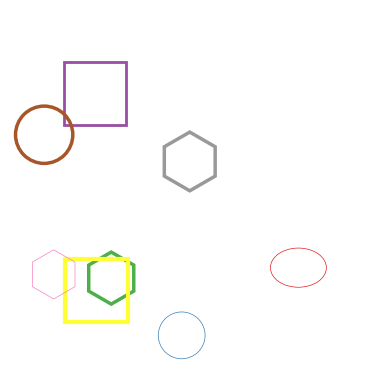[{"shape": "oval", "thickness": 0.5, "radius": 0.36, "center": [0.775, 0.305]}, {"shape": "circle", "thickness": 0.5, "radius": 0.3, "center": [0.472, 0.129]}, {"shape": "hexagon", "thickness": 2.5, "radius": 0.34, "center": [0.289, 0.278]}, {"shape": "square", "thickness": 2, "radius": 0.41, "center": [0.247, 0.757]}, {"shape": "square", "thickness": 3, "radius": 0.41, "center": [0.252, 0.245]}, {"shape": "circle", "thickness": 2.5, "radius": 0.37, "center": [0.115, 0.65]}, {"shape": "hexagon", "thickness": 0.5, "radius": 0.32, "center": [0.139, 0.287]}, {"shape": "hexagon", "thickness": 2.5, "radius": 0.38, "center": [0.493, 0.581]}]